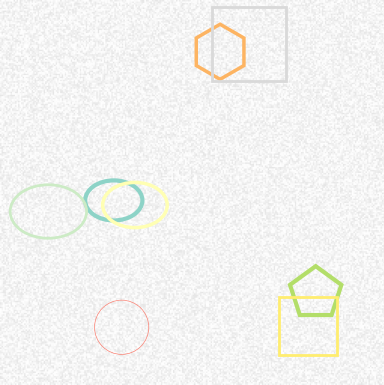[{"shape": "oval", "thickness": 3, "radius": 0.37, "center": [0.296, 0.479]}, {"shape": "oval", "thickness": 2.5, "radius": 0.42, "center": [0.351, 0.467]}, {"shape": "circle", "thickness": 0.5, "radius": 0.35, "center": [0.316, 0.15]}, {"shape": "hexagon", "thickness": 2.5, "radius": 0.36, "center": [0.572, 0.866]}, {"shape": "pentagon", "thickness": 3, "radius": 0.35, "center": [0.82, 0.239]}, {"shape": "square", "thickness": 2, "radius": 0.48, "center": [0.647, 0.885]}, {"shape": "oval", "thickness": 2, "radius": 0.5, "center": [0.126, 0.451]}, {"shape": "square", "thickness": 2, "radius": 0.38, "center": [0.799, 0.154]}]